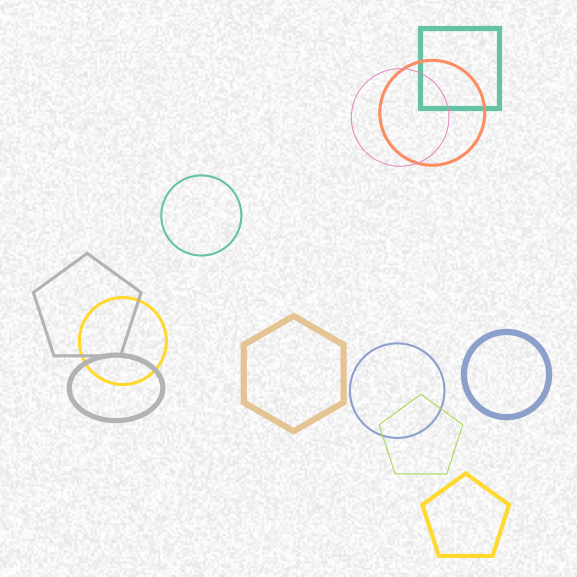[{"shape": "square", "thickness": 2.5, "radius": 0.34, "center": [0.796, 0.881]}, {"shape": "circle", "thickness": 1, "radius": 0.35, "center": [0.349, 0.626]}, {"shape": "circle", "thickness": 1.5, "radius": 0.45, "center": [0.748, 0.804]}, {"shape": "circle", "thickness": 1, "radius": 0.41, "center": [0.688, 0.323]}, {"shape": "circle", "thickness": 3, "radius": 0.37, "center": [0.877, 0.351]}, {"shape": "circle", "thickness": 0.5, "radius": 0.42, "center": [0.693, 0.796]}, {"shape": "pentagon", "thickness": 0.5, "radius": 0.38, "center": [0.729, 0.24]}, {"shape": "circle", "thickness": 1.5, "radius": 0.38, "center": [0.213, 0.409]}, {"shape": "pentagon", "thickness": 2, "radius": 0.39, "center": [0.806, 0.1]}, {"shape": "hexagon", "thickness": 3, "radius": 0.5, "center": [0.509, 0.352]}, {"shape": "pentagon", "thickness": 1.5, "radius": 0.49, "center": [0.151, 0.462]}, {"shape": "oval", "thickness": 2.5, "radius": 0.41, "center": [0.201, 0.327]}]